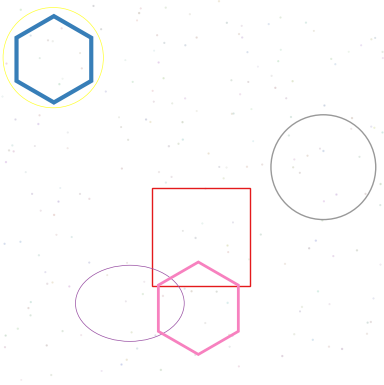[{"shape": "square", "thickness": 1, "radius": 0.64, "center": [0.522, 0.385]}, {"shape": "hexagon", "thickness": 3, "radius": 0.56, "center": [0.14, 0.846]}, {"shape": "oval", "thickness": 0.5, "radius": 0.71, "center": [0.337, 0.212]}, {"shape": "circle", "thickness": 0.5, "radius": 0.65, "center": [0.138, 0.85]}, {"shape": "hexagon", "thickness": 2, "radius": 0.6, "center": [0.515, 0.199]}, {"shape": "circle", "thickness": 1, "radius": 0.68, "center": [0.84, 0.566]}]